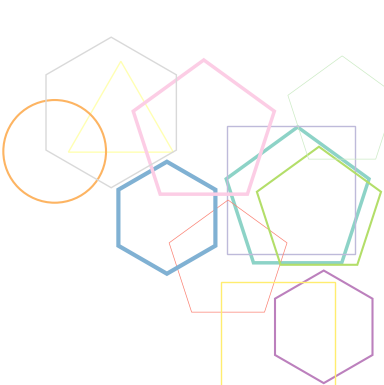[{"shape": "pentagon", "thickness": 2.5, "radius": 0.97, "center": [0.773, 0.475]}, {"shape": "triangle", "thickness": 1, "radius": 0.79, "center": [0.314, 0.683]}, {"shape": "square", "thickness": 1, "radius": 0.83, "center": [0.756, 0.506]}, {"shape": "pentagon", "thickness": 0.5, "radius": 0.8, "center": [0.592, 0.319]}, {"shape": "hexagon", "thickness": 3, "radius": 0.73, "center": [0.434, 0.434]}, {"shape": "circle", "thickness": 1.5, "radius": 0.67, "center": [0.142, 0.607]}, {"shape": "pentagon", "thickness": 1.5, "radius": 0.85, "center": [0.828, 0.449]}, {"shape": "pentagon", "thickness": 2.5, "radius": 0.96, "center": [0.529, 0.652]}, {"shape": "hexagon", "thickness": 1, "radius": 0.98, "center": [0.289, 0.708]}, {"shape": "hexagon", "thickness": 1.5, "radius": 0.73, "center": [0.841, 0.151]}, {"shape": "pentagon", "thickness": 0.5, "radius": 0.74, "center": [0.889, 0.707]}, {"shape": "square", "thickness": 1, "radius": 0.74, "center": [0.722, 0.118]}]